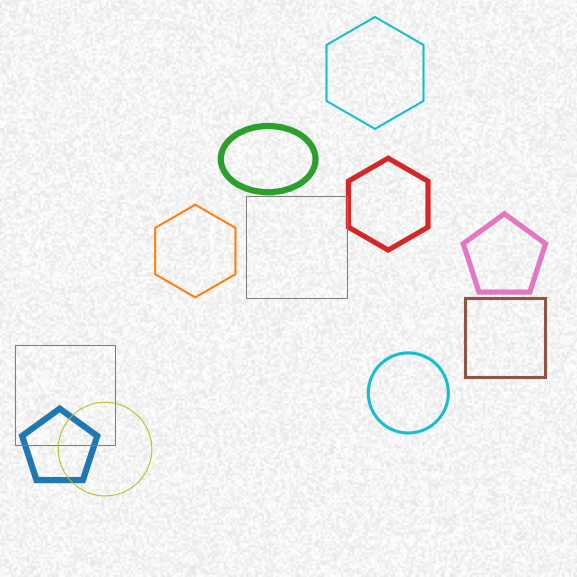[{"shape": "pentagon", "thickness": 3, "radius": 0.34, "center": [0.103, 0.223]}, {"shape": "hexagon", "thickness": 1, "radius": 0.4, "center": [0.338, 0.564]}, {"shape": "oval", "thickness": 3, "radius": 0.41, "center": [0.464, 0.724]}, {"shape": "hexagon", "thickness": 2.5, "radius": 0.4, "center": [0.672, 0.646]}, {"shape": "square", "thickness": 0.5, "radius": 0.43, "center": [0.112, 0.315]}, {"shape": "square", "thickness": 1.5, "radius": 0.34, "center": [0.874, 0.415]}, {"shape": "pentagon", "thickness": 2.5, "radius": 0.37, "center": [0.873, 0.554]}, {"shape": "square", "thickness": 0.5, "radius": 0.44, "center": [0.514, 0.571]}, {"shape": "circle", "thickness": 0.5, "radius": 0.41, "center": [0.182, 0.221]}, {"shape": "hexagon", "thickness": 1, "radius": 0.48, "center": [0.649, 0.873]}, {"shape": "circle", "thickness": 1.5, "radius": 0.35, "center": [0.707, 0.319]}]